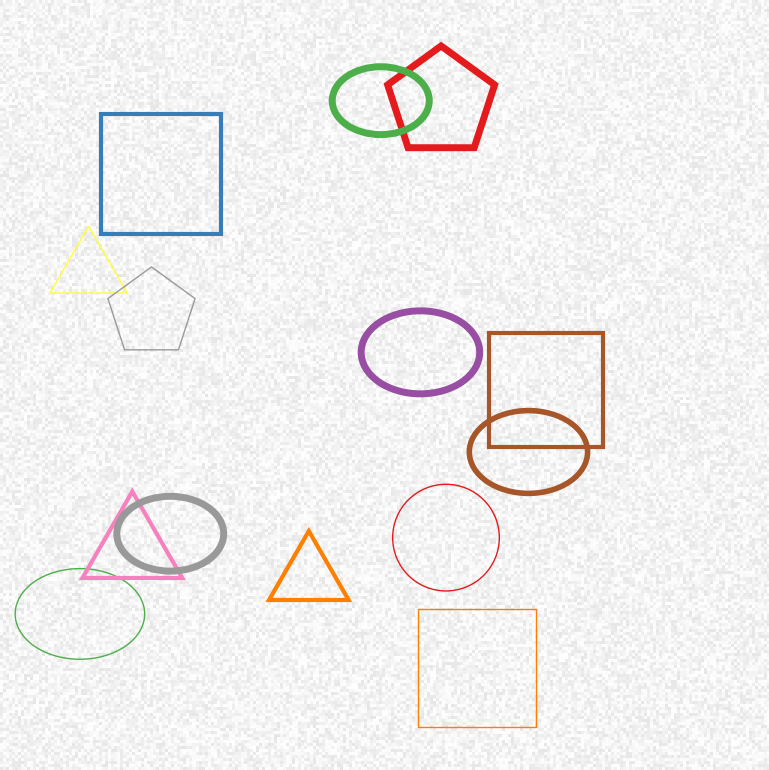[{"shape": "circle", "thickness": 0.5, "radius": 0.35, "center": [0.579, 0.302]}, {"shape": "pentagon", "thickness": 2.5, "radius": 0.37, "center": [0.573, 0.867]}, {"shape": "square", "thickness": 1.5, "radius": 0.39, "center": [0.209, 0.774]}, {"shape": "oval", "thickness": 0.5, "radius": 0.42, "center": [0.104, 0.203]}, {"shape": "oval", "thickness": 2.5, "radius": 0.31, "center": [0.494, 0.869]}, {"shape": "oval", "thickness": 2.5, "radius": 0.38, "center": [0.546, 0.542]}, {"shape": "triangle", "thickness": 1.5, "radius": 0.3, "center": [0.401, 0.251]}, {"shape": "square", "thickness": 0.5, "radius": 0.38, "center": [0.619, 0.133]}, {"shape": "triangle", "thickness": 0.5, "radius": 0.29, "center": [0.115, 0.648]}, {"shape": "oval", "thickness": 2, "radius": 0.38, "center": [0.686, 0.413]}, {"shape": "square", "thickness": 1.5, "radius": 0.37, "center": [0.709, 0.493]}, {"shape": "triangle", "thickness": 1.5, "radius": 0.37, "center": [0.172, 0.287]}, {"shape": "oval", "thickness": 2.5, "radius": 0.35, "center": [0.221, 0.307]}, {"shape": "pentagon", "thickness": 0.5, "radius": 0.3, "center": [0.197, 0.594]}]